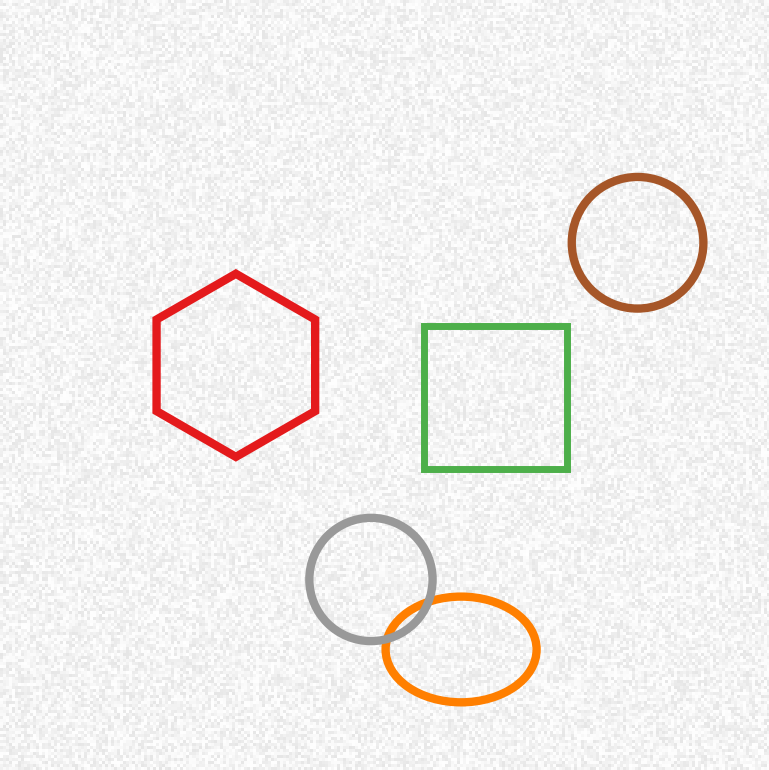[{"shape": "hexagon", "thickness": 3, "radius": 0.59, "center": [0.306, 0.526]}, {"shape": "square", "thickness": 2.5, "radius": 0.46, "center": [0.644, 0.484]}, {"shape": "oval", "thickness": 3, "radius": 0.49, "center": [0.599, 0.157]}, {"shape": "circle", "thickness": 3, "radius": 0.43, "center": [0.828, 0.685]}, {"shape": "circle", "thickness": 3, "radius": 0.4, "center": [0.482, 0.247]}]